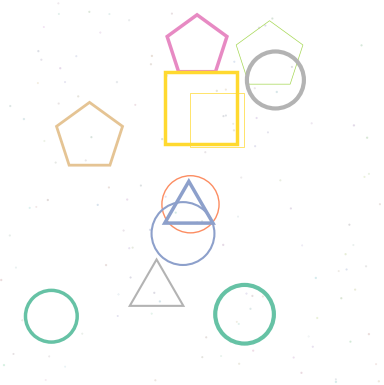[{"shape": "circle", "thickness": 3, "radius": 0.38, "center": [0.635, 0.184]}, {"shape": "circle", "thickness": 2.5, "radius": 0.34, "center": [0.133, 0.179]}, {"shape": "circle", "thickness": 1, "radius": 0.37, "center": [0.495, 0.469]}, {"shape": "triangle", "thickness": 2.5, "radius": 0.36, "center": [0.49, 0.457]}, {"shape": "circle", "thickness": 1.5, "radius": 0.41, "center": [0.475, 0.393]}, {"shape": "pentagon", "thickness": 2.5, "radius": 0.41, "center": [0.512, 0.88]}, {"shape": "pentagon", "thickness": 0.5, "radius": 0.46, "center": [0.7, 0.855]}, {"shape": "square", "thickness": 0.5, "radius": 0.35, "center": [0.563, 0.688]}, {"shape": "square", "thickness": 2.5, "radius": 0.47, "center": [0.523, 0.719]}, {"shape": "pentagon", "thickness": 2, "radius": 0.45, "center": [0.233, 0.644]}, {"shape": "triangle", "thickness": 1.5, "radius": 0.4, "center": [0.407, 0.246]}, {"shape": "circle", "thickness": 3, "radius": 0.37, "center": [0.715, 0.792]}]